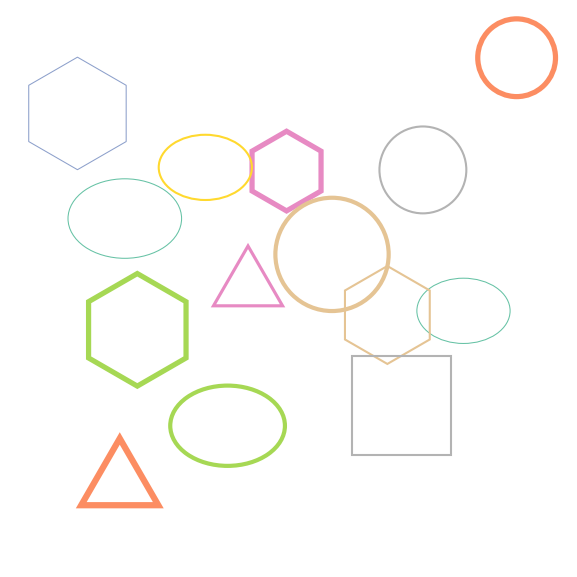[{"shape": "oval", "thickness": 0.5, "radius": 0.4, "center": [0.803, 0.461]}, {"shape": "oval", "thickness": 0.5, "radius": 0.49, "center": [0.216, 0.621]}, {"shape": "triangle", "thickness": 3, "radius": 0.39, "center": [0.207, 0.163]}, {"shape": "circle", "thickness": 2.5, "radius": 0.34, "center": [0.895, 0.899]}, {"shape": "hexagon", "thickness": 0.5, "radius": 0.49, "center": [0.134, 0.803]}, {"shape": "hexagon", "thickness": 2.5, "radius": 0.34, "center": [0.496, 0.703]}, {"shape": "triangle", "thickness": 1.5, "radius": 0.35, "center": [0.429, 0.504]}, {"shape": "hexagon", "thickness": 2.5, "radius": 0.49, "center": [0.238, 0.428]}, {"shape": "oval", "thickness": 2, "radius": 0.5, "center": [0.394, 0.262]}, {"shape": "oval", "thickness": 1, "radius": 0.4, "center": [0.356, 0.709]}, {"shape": "hexagon", "thickness": 1, "radius": 0.42, "center": [0.671, 0.454]}, {"shape": "circle", "thickness": 2, "radius": 0.49, "center": [0.575, 0.559]}, {"shape": "square", "thickness": 1, "radius": 0.43, "center": [0.695, 0.297]}, {"shape": "circle", "thickness": 1, "radius": 0.38, "center": [0.732, 0.705]}]